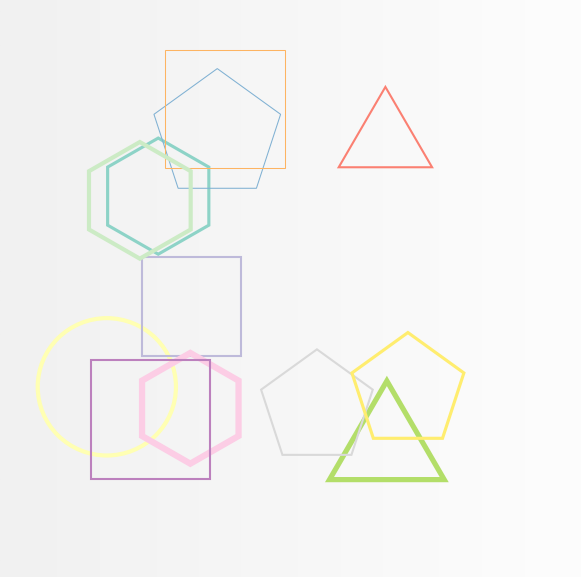[{"shape": "hexagon", "thickness": 1.5, "radius": 0.5, "center": [0.272, 0.66]}, {"shape": "circle", "thickness": 2, "radius": 0.59, "center": [0.184, 0.329]}, {"shape": "square", "thickness": 1, "radius": 0.43, "center": [0.33, 0.468]}, {"shape": "triangle", "thickness": 1, "radius": 0.46, "center": [0.663, 0.756]}, {"shape": "pentagon", "thickness": 0.5, "radius": 0.57, "center": [0.374, 0.766]}, {"shape": "square", "thickness": 0.5, "radius": 0.51, "center": [0.387, 0.81]}, {"shape": "triangle", "thickness": 2.5, "radius": 0.57, "center": [0.666, 0.226]}, {"shape": "hexagon", "thickness": 3, "radius": 0.48, "center": [0.327, 0.292]}, {"shape": "pentagon", "thickness": 1, "radius": 0.5, "center": [0.545, 0.293]}, {"shape": "square", "thickness": 1, "radius": 0.51, "center": [0.259, 0.273]}, {"shape": "hexagon", "thickness": 2, "radius": 0.5, "center": [0.241, 0.652]}, {"shape": "pentagon", "thickness": 1.5, "radius": 0.51, "center": [0.702, 0.322]}]